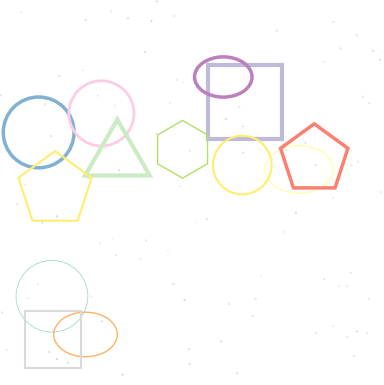[{"shape": "circle", "thickness": 0.5, "radius": 0.47, "center": [0.135, 0.231]}, {"shape": "oval", "thickness": 1, "radius": 0.44, "center": [0.777, 0.56]}, {"shape": "square", "thickness": 3, "radius": 0.48, "center": [0.636, 0.734]}, {"shape": "pentagon", "thickness": 2.5, "radius": 0.46, "center": [0.816, 0.586]}, {"shape": "circle", "thickness": 2.5, "radius": 0.46, "center": [0.1, 0.656]}, {"shape": "oval", "thickness": 1, "radius": 0.41, "center": [0.222, 0.131]}, {"shape": "hexagon", "thickness": 1, "radius": 0.37, "center": [0.474, 0.612]}, {"shape": "circle", "thickness": 2, "radius": 0.42, "center": [0.263, 0.705]}, {"shape": "square", "thickness": 1.5, "radius": 0.37, "center": [0.138, 0.119]}, {"shape": "oval", "thickness": 2.5, "radius": 0.37, "center": [0.58, 0.8]}, {"shape": "triangle", "thickness": 3, "radius": 0.48, "center": [0.305, 0.593]}, {"shape": "pentagon", "thickness": 1.5, "radius": 0.5, "center": [0.143, 0.507]}, {"shape": "circle", "thickness": 1.5, "radius": 0.38, "center": [0.629, 0.571]}]